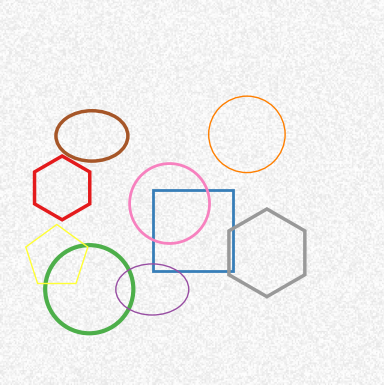[{"shape": "hexagon", "thickness": 2.5, "radius": 0.41, "center": [0.161, 0.512]}, {"shape": "square", "thickness": 2, "radius": 0.53, "center": [0.501, 0.401]}, {"shape": "circle", "thickness": 3, "radius": 0.57, "center": [0.232, 0.249]}, {"shape": "oval", "thickness": 1, "radius": 0.47, "center": [0.396, 0.248]}, {"shape": "circle", "thickness": 1, "radius": 0.5, "center": [0.641, 0.651]}, {"shape": "pentagon", "thickness": 1, "radius": 0.42, "center": [0.148, 0.332]}, {"shape": "oval", "thickness": 2.5, "radius": 0.47, "center": [0.239, 0.647]}, {"shape": "circle", "thickness": 2, "radius": 0.52, "center": [0.44, 0.471]}, {"shape": "hexagon", "thickness": 2.5, "radius": 0.57, "center": [0.693, 0.343]}]